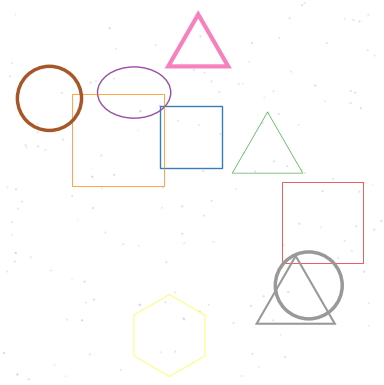[{"shape": "square", "thickness": 0.5, "radius": 0.53, "center": [0.837, 0.421]}, {"shape": "square", "thickness": 1, "radius": 0.4, "center": [0.497, 0.644]}, {"shape": "triangle", "thickness": 0.5, "radius": 0.53, "center": [0.695, 0.603]}, {"shape": "oval", "thickness": 1, "radius": 0.48, "center": [0.348, 0.76]}, {"shape": "square", "thickness": 0.5, "radius": 0.6, "center": [0.306, 0.636]}, {"shape": "hexagon", "thickness": 0.5, "radius": 0.53, "center": [0.44, 0.129]}, {"shape": "circle", "thickness": 2.5, "radius": 0.42, "center": [0.128, 0.744]}, {"shape": "triangle", "thickness": 3, "radius": 0.45, "center": [0.515, 0.873]}, {"shape": "circle", "thickness": 2.5, "radius": 0.43, "center": [0.802, 0.259]}, {"shape": "triangle", "thickness": 1.5, "radius": 0.59, "center": [0.768, 0.218]}]